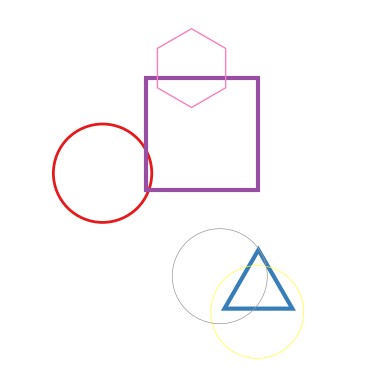[{"shape": "circle", "thickness": 2, "radius": 0.64, "center": [0.266, 0.55]}, {"shape": "triangle", "thickness": 3, "radius": 0.51, "center": [0.671, 0.249]}, {"shape": "square", "thickness": 3, "radius": 0.73, "center": [0.525, 0.651]}, {"shape": "circle", "thickness": 0.5, "radius": 0.6, "center": [0.668, 0.19]}, {"shape": "hexagon", "thickness": 1, "radius": 0.51, "center": [0.497, 0.823]}, {"shape": "circle", "thickness": 0.5, "radius": 0.62, "center": [0.571, 0.283]}]